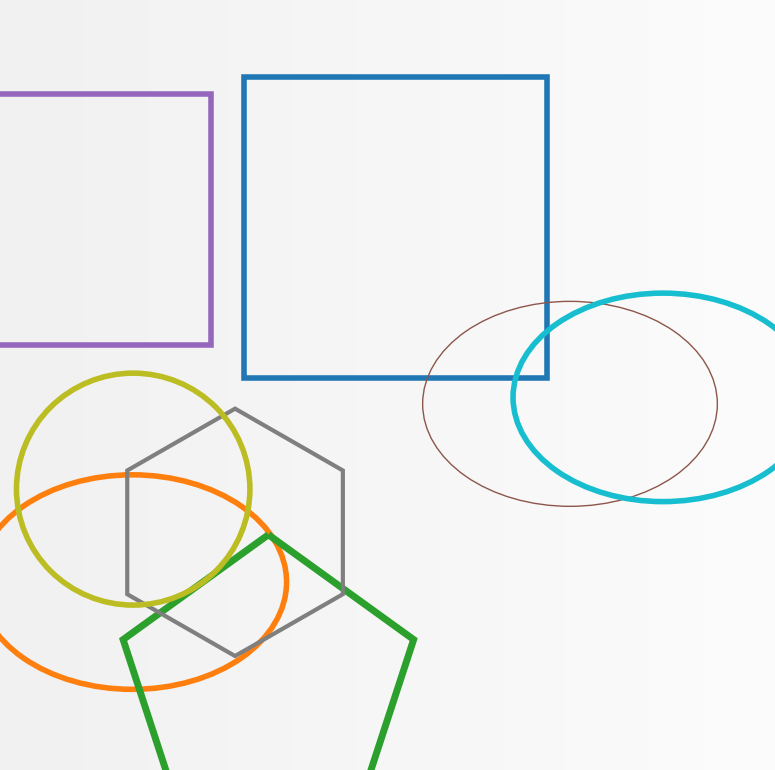[{"shape": "square", "thickness": 2, "radius": 0.98, "center": [0.51, 0.705]}, {"shape": "oval", "thickness": 2, "radius": 1.0, "center": [0.171, 0.244]}, {"shape": "pentagon", "thickness": 2.5, "radius": 0.99, "center": [0.346, 0.108]}, {"shape": "square", "thickness": 2, "radius": 0.81, "center": [0.109, 0.715]}, {"shape": "oval", "thickness": 0.5, "radius": 0.95, "center": [0.735, 0.476]}, {"shape": "hexagon", "thickness": 1.5, "radius": 0.8, "center": [0.303, 0.309]}, {"shape": "circle", "thickness": 2, "radius": 0.75, "center": [0.172, 0.365]}, {"shape": "oval", "thickness": 2, "radius": 0.97, "center": [0.855, 0.484]}]